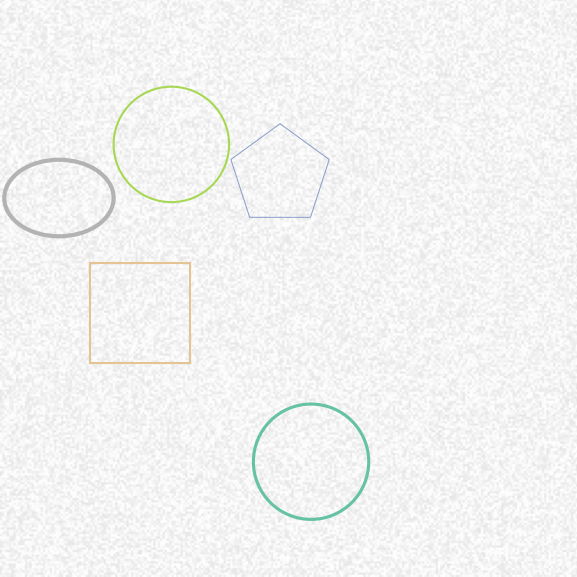[{"shape": "circle", "thickness": 1.5, "radius": 0.5, "center": [0.539, 0.2]}, {"shape": "pentagon", "thickness": 0.5, "radius": 0.45, "center": [0.485, 0.695]}, {"shape": "circle", "thickness": 1, "radius": 0.5, "center": [0.297, 0.749]}, {"shape": "square", "thickness": 1, "radius": 0.43, "center": [0.242, 0.457]}, {"shape": "oval", "thickness": 2, "radius": 0.47, "center": [0.102, 0.656]}]